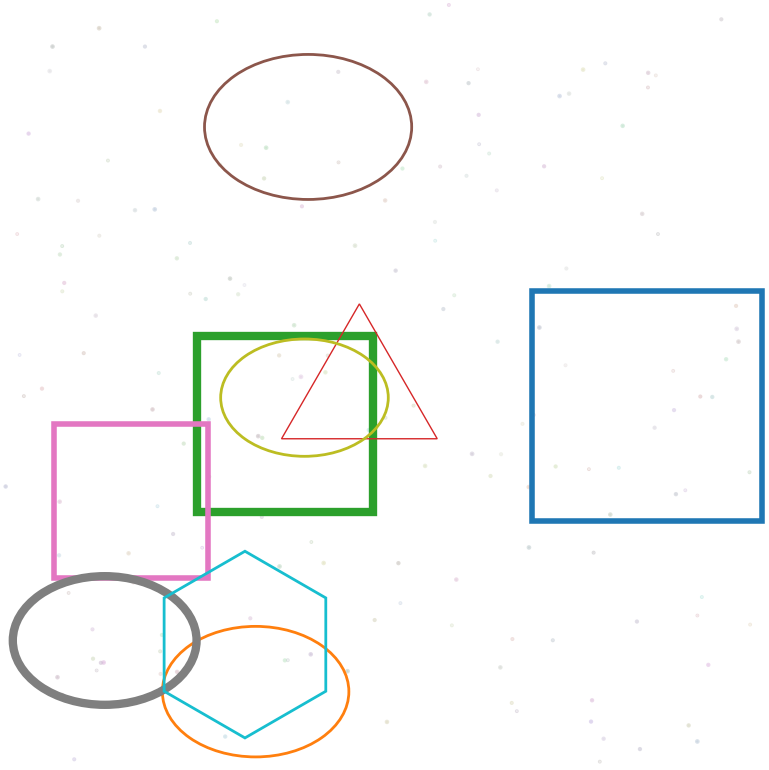[{"shape": "square", "thickness": 2, "radius": 0.75, "center": [0.84, 0.472]}, {"shape": "oval", "thickness": 1, "radius": 0.61, "center": [0.332, 0.102]}, {"shape": "square", "thickness": 3, "radius": 0.57, "center": [0.37, 0.449]}, {"shape": "triangle", "thickness": 0.5, "radius": 0.58, "center": [0.467, 0.489]}, {"shape": "oval", "thickness": 1, "radius": 0.67, "center": [0.4, 0.835]}, {"shape": "square", "thickness": 2, "radius": 0.5, "center": [0.17, 0.35]}, {"shape": "oval", "thickness": 3, "radius": 0.6, "center": [0.136, 0.168]}, {"shape": "oval", "thickness": 1, "radius": 0.54, "center": [0.395, 0.484]}, {"shape": "hexagon", "thickness": 1, "radius": 0.61, "center": [0.318, 0.163]}]